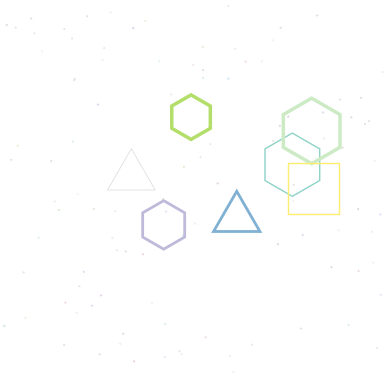[{"shape": "hexagon", "thickness": 1, "radius": 0.41, "center": [0.759, 0.572]}, {"shape": "hexagon", "thickness": 2, "radius": 0.32, "center": [0.425, 0.416]}, {"shape": "triangle", "thickness": 2, "radius": 0.35, "center": [0.615, 0.433]}, {"shape": "hexagon", "thickness": 2.5, "radius": 0.29, "center": [0.496, 0.696]}, {"shape": "triangle", "thickness": 0.5, "radius": 0.36, "center": [0.341, 0.542]}, {"shape": "hexagon", "thickness": 2.5, "radius": 0.43, "center": [0.809, 0.66]}, {"shape": "square", "thickness": 1, "radius": 0.33, "center": [0.815, 0.512]}]